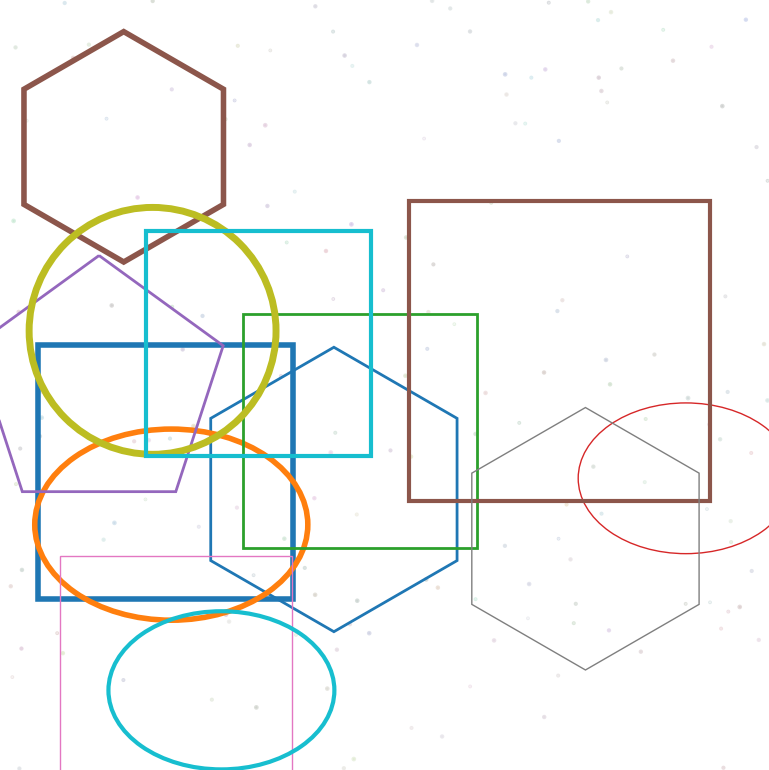[{"shape": "square", "thickness": 2, "radius": 0.83, "center": [0.215, 0.387]}, {"shape": "hexagon", "thickness": 1, "radius": 0.92, "center": [0.434, 0.364]}, {"shape": "oval", "thickness": 2, "radius": 0.89, "center": [0.222, 0.319]}, {"shape": "square", "thickness": 1, "radius": 0.76, "center": [0.467, 0.441]}, {"shape": "oval", "thickness": 0.5, "radius": 0.7, "center": [0.891, 0.379]}, {"shape": "pentagon", "thickness": 1, "radius": 0.85, "center": [0.129, 0.499]}, {"shape": "square", "thickness": 1.5, "radius": 0.97, "center": [0.727, 0.544]}, {"shape": "hexagon", "thickness": 2, "radius": 0.75, "center": [0.161, 0.809]}, {"shape": "square", "thickness": 0.5, "radius": 0.75, "center": [0.228, 0.128]}, {"shape": "hexagon", "thickness": 0.5, "radius": 0.85, "center": [0.76, 0.3]}, {"shape": "circle", "thickness": 2.5, "radius": 0.8, "center": [0.198, 0.57]}, {"shape": "oval", "thickness": 1.5, "radius": 0.73, "center": [0.288, 0.103]}, {"shape": "square", "thickness": 1.5, "radius": 0.73, "center": [0.335, 0.554]}]